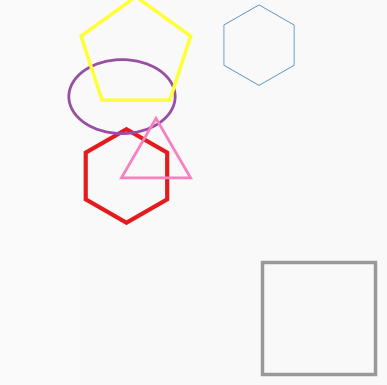[{"shape": "hexagon", "thickness": 3, "radius": 0.61, "center": [0.326, 0.543]}, {"shape": "hexagon", "thickness": 0.5, "radius": 0.52, "center": [0.668, 0.883]}, {"shape": "oval", "thickness": 2, "radius": 0.69, "center": [0.315, 0.749]}, {"shape": "pentagon", "thickness": 2.5, "radius": 0.74, "center": [0.351, 0.86]}, {"shape": "triangle", "thickness": 2, "radius": 0.52, "center": [0.403, 0.59]}, {"shape": "square", "thickness": 2.5, "radius": 0.73, "center": [0.822, 0.173]}]